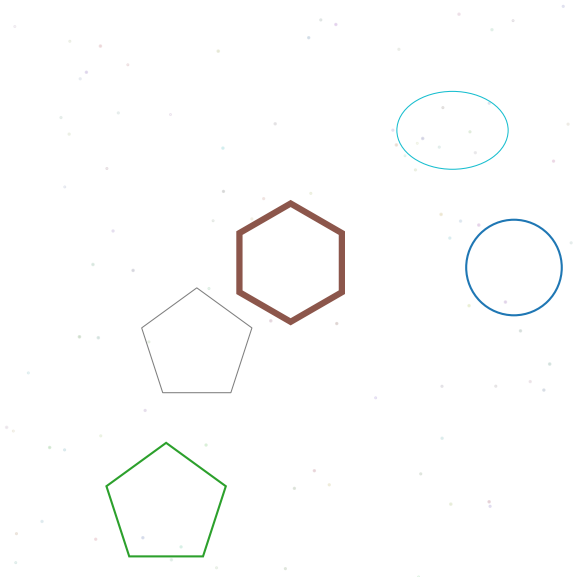[{"shape": "circle", "thickness": 1, "radius": 0.41, "center": [0.89, 0.536]}, {"shape": "pentagon", "thickness": 1, "radius": 0.54, "center": [0.288, 0.124]}, {"shape": "hexagon", "thickness": 3, "radius": 0.51, "center": [0.503, 0.544]}, {"shape": "pentagon", "thickness": 0.5, "radius": 0.5, "center": [0.341, 0.4]}, {"shape": "oval", "thickness": 0.5, "radius": 0.48, "center": [0.784, 0.773]}]